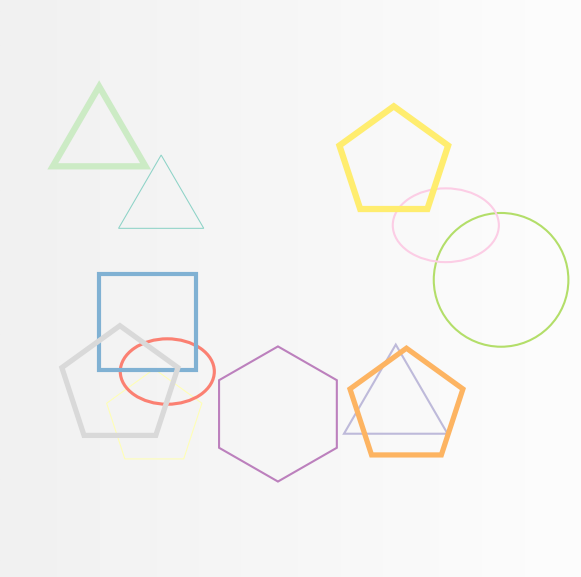[{"shape": "triangle", "thickness": 0.5, "radius": 0.42, "center": [0.277, 0.646]}, {"shape": "pentagon", "thickness": 0.5, "radius": 0.43, "center": [0.265, 0.274]}, {"shape": "triangle", "thickness": 1, "radius": 0.51, "center": [0.681, 0.3]}, {"shape": "oval", "thickness": 1.5, "radius": 0.4, "center": [0.288, 0.356]}, {"shape": "square", "thickness": 2, "radius": 0.42, "center": [0.254, 0.442]}, {"shape": "pentagon", "thickness": 2.5, "radius": 0.51, "center": [0.699, 0.294]}, {"shape": "circle", "thickness": 1, "radius": 0.58, "center": [0.862, 0.515]}, {"shape": "oval", "thickness": 1, "radius": 0.46, "center": [0.767, 0.609]}, {"shape": "pentagon", "thickness": 2.5, "radius": 0.53, "center": [0.206, 0.33]}, {"shape": "hexagon", "thickness": 1, "radius": 0.58, "center": [0.478, 0.282]}, {"shape": "triangle", "thickness": 3, "radius": 0.46, "center": [0.171, 0.757]}, {"shape": "pentagon", "thickness": 3, "radius": 0.49, "center": [0.678, 0.717]}]